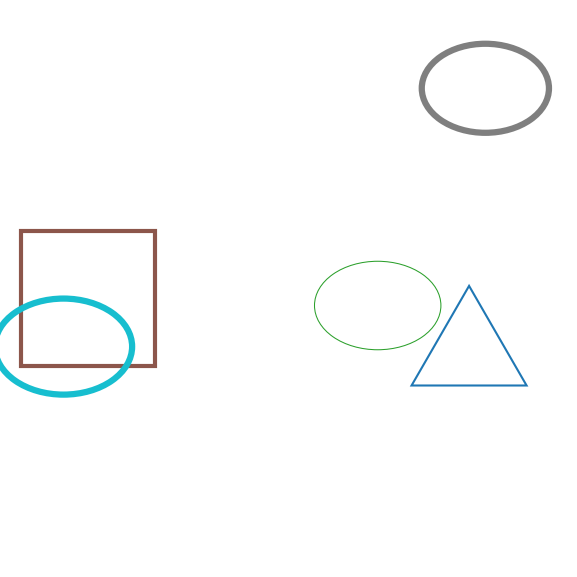[{"shape": "triangle", "thickness": 1, "radius": 0.57, "center": [0.812, 0.389]}, {"shape": "oval", "thickness": 0.5, "radius": 0.55, "center": [0.654, 0.47]}, {"shape": "square", "thickness": 2, "radius": 0.58, "center": [0.153, 0.482]}, {"shape": "oval", "thickness": 3, "radius": 0.55, "center": [0.84, 0.846]}, {"shape": "oval", "thickness": 3, "radius": 0.59, "center": [0.11, 0.399]}]